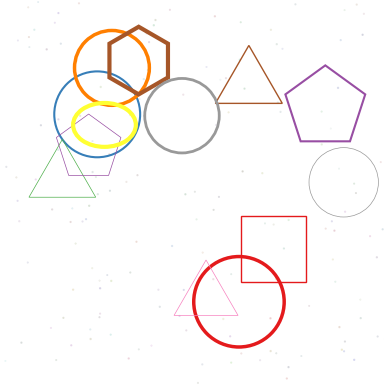[{"shape": "circle", "thickness": 2.5, "radius": 0.59, "center": [0.621, 0.216]}, {"shape": "square", "thickness": 1, "radius": 0.43, "center": [0.711, 0.354]}, {"shape": "circle", "thickness": 1.5, "radius": 0.56, "center": [0.252, 0.703]}, {"shape": "triangle", "thickness": 0.5, "radius": 0.5, "center": [0.162, 0.538]}, {"shape": "pentagon", "thickness": 1.5, "radius": 0.55, "center": [0.845, 0.721]}, {"shape": "pentagon", "thickness": 0.5, "radius": 0.44, "center": [0.23, 0.616]}, {"shape": "circle", "thickness": 2.5, "radius": 0.49, "center": [0.291, 0.824]}, {"shape": "oval", "thickness": 3, "radius": 0.41, "center": [0.271, 0.676]}, {"shape": "triangle", "thickness": 1, "radius": 0.5, "center": [0.646, 0.782]}, {"shape": "hexagon", "thickness": 3, "radius": 0.44, "center": [0.36, 0.843]}, {"shape": "triangle", "thickness": 0.5, "radius": 0.48, "center": [0.535, 0.229]}, {"shape": "circle", "thickness": 2, "radius": 0.48, "center": [0.473, 0.699]}, {"shape": "circle", "thickness": 0.5, "radius": 0.45, "center": [0.893, 0.526]}]